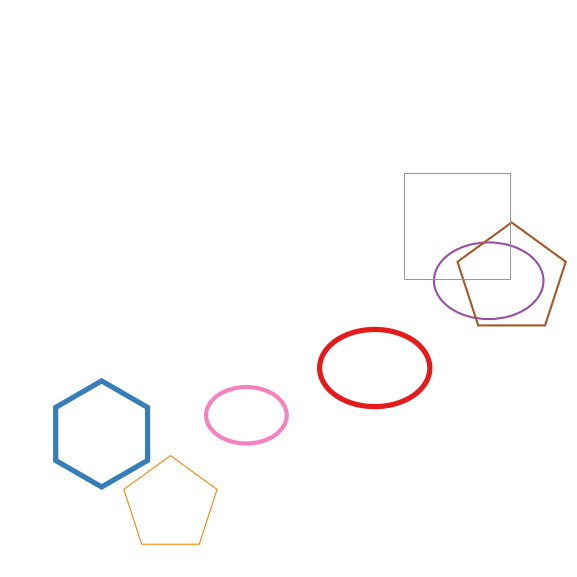[{"shape": "oval", "thickness": 2.5, "radius": 0.48, "center": [0.649, 0.362]}, {"shape": "hexagon", "thickness": 2.5, "radius": 0.46, "center": [0.176, 0.248]}, {"shape": "oval", "thickness": 1, "radius": 0.47, "center": [0.846, 0.513]}, {"shape": "pentagon", "thickness": 0.5, "radius": 0.42, "center": [0.295, 0.125]}, {"shape": "pentagon", "thickness": 1, "radius": 0.49, "center": [0.886, 0.515]}, {"shape": "oval", "thickness": 2, "radius": 0.35, "center": [0.427, 0.28]}, {"shape": "square", "thickness": 0.5, "radius": 0.46, "center": [0.791, 0.608]}]